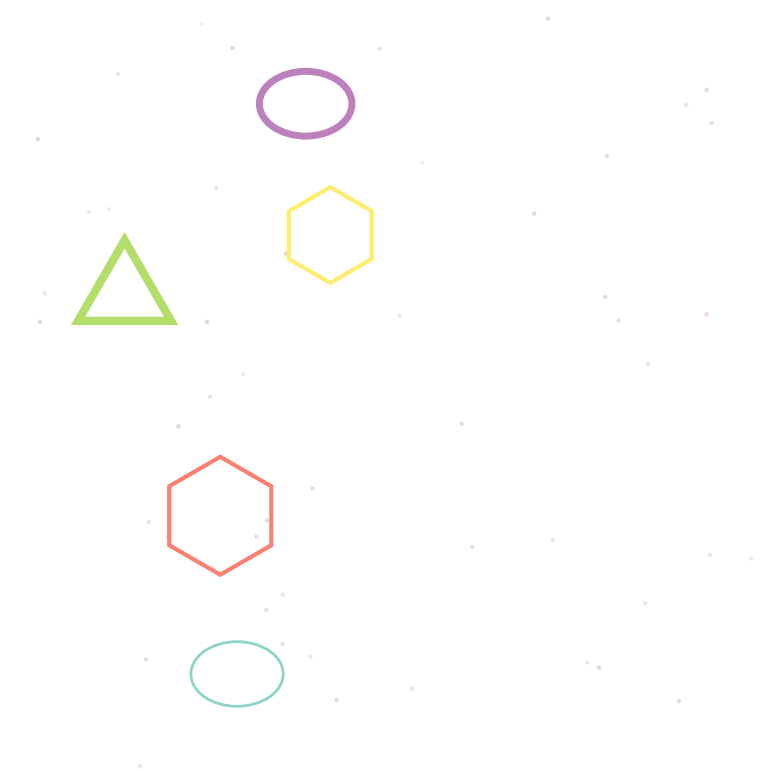[{"shape": "oval", "thickness": 1, "radius": 0.3, "center": [0.308, 0.125]}, {"shape": "hexagon", "thickness": 1.5, "radius": 0.38, "center": [0.286, 0.33]}, {"shape": "triangle", "thickness": 3, "radius": 0.35, "center": [0.162, 0.618]}, {"shape": "oval", "thickness": 2.5, "radius": 0.3, "center": [0.397, 0.865]}, {"shape": "hexagon", "thickness": 1.5, "radius": 0.31, "center": [0.429, 0.695]}]